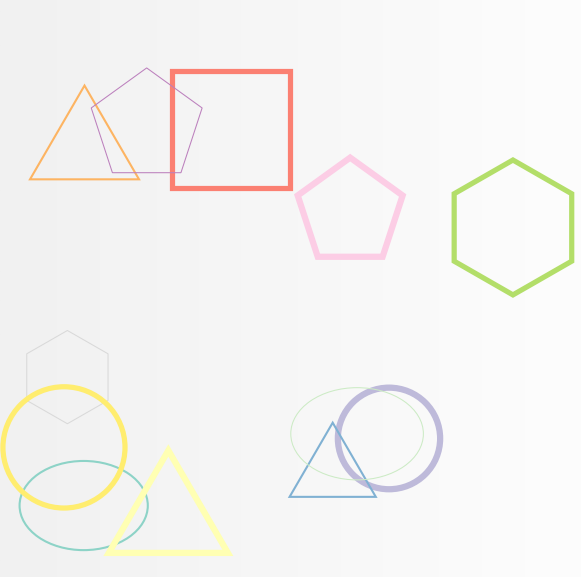[{"shape": "oval", "thickness": 1, "radius": 0.55, "center": [0.144, 0.124]}, {"shape": "triangle", "thickness": 3, "radius": 0.59, "center": [0.29, 0.101]}, {"shape": "circle", "thickness": 3, "radius": 0.44, "center": [0.669, 0.24]}, {"shape": "square", "thickness": 2.5, "radius": 0.51, "center": [0.398, 0.775]}, {"shape": "triangle", "thickness": 1, "radius": 0.43, "center": [0.572, 0.182]}, {"shape": "triangle", "thickness": 1, "radius": 0.54, "center": [0.145, 0.743]}, {"shape": "hexagon", "thickness": 2.5, "radius": 0.58, "center": [0.882, 0.605]}, {"shape": "pentagon", "thickness": 3, "radius": 0.47, "center": [0.602, 0.631]}, {"shape": "hexagon", "thickness": 0.5, "radius": 0.4, "center": [0.116, 0.346]}, {"shape": "pentagon", "thickness": 0.5, "radius": 0.5, "center": [0.252, 0.781]}, {"shape": "oval", "thickness": 0.5, "radius": 0.57, "center": [0.614, 0.248]}, {"shape": "circle", "thickness": 2.5, "radius": 0.53, "center": [0.11, 0.224]}]